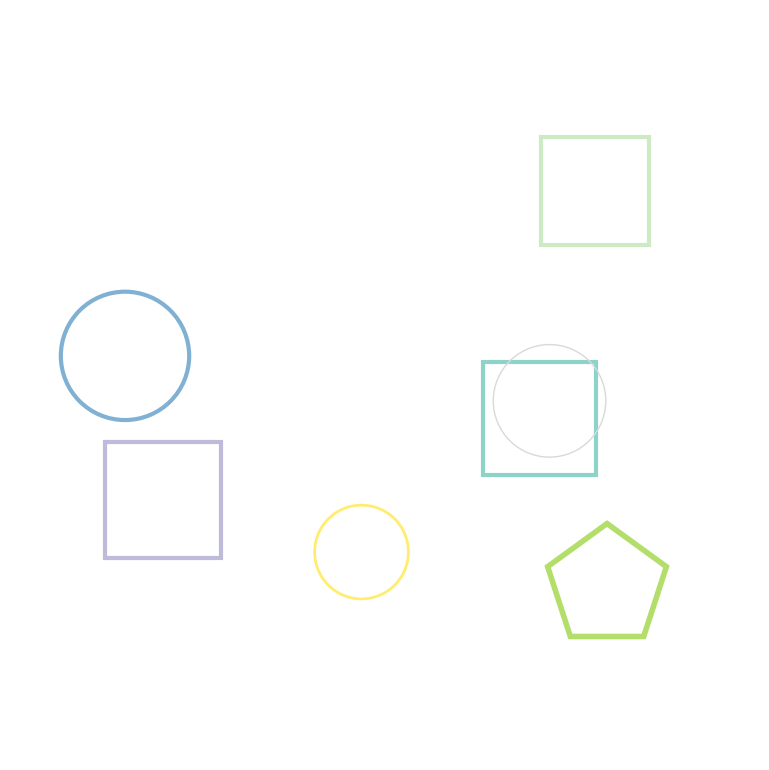[{"shape": "square", "thickness": 1.5, "radius": 0.37, "center": [0.701, 0.456]}, {"shape": "square", "thickness": 1.5, "radius": 0.37, "center": [0.212, 0.351]}, {"shape": "circle", "thickness": 1.5, "radius": 0.42, "center": [0.162, 0.538]}, {"shape": "pentagon", "thickness": 2, "radius": 0.41, "center": [0.788, 0.239]}, {"shape": "circle", "thickness": 0.5, "radius": 0.37, "center": [0.714, 0.479]}, {"shape": "square", "thickness": 1.5, "radius": 0.35, "center": [0.773, 0.752]}, {"shape": "circle", "thickness": 1, "radius": 0.3, "center": [0.469, 0.283]}]